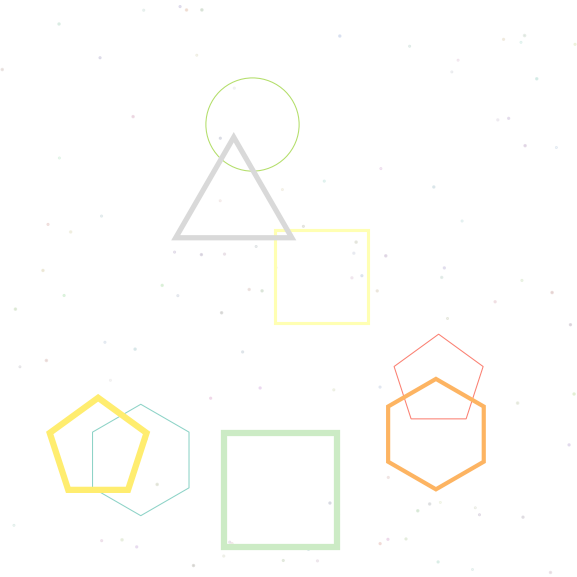[{"shape": "hexagon", "thickness": 0.5, "radius": 0.48, "center": [0.244, 0.203]}, {"shape": "square", "thickness": 1.5, "radius": 0.4, "center": [0.556, 0.52]}, {"shape": "pentagon", "thickness": 0.5, "radius": 0.41, "center": [0.76, 0.339]}, {"shape": "hexagon", "thickness": 2, "radius": 0.48, "center": [0.755, 0.247]}, {"shape": "circle", "thickness": 0.5, "radius": 0.4, "center": [0.437, 0.784]}, {"shape": "triangle", "thickness": 2.5, "radius": 0.58, "center": [0.405, 0.645]}, {"shape": "square", "thickness": 3, "radius": 0.49, "center": [0.486, 0.151]}, {"shape": "pentagon", "thickness": 3, "radius": 0.44, "center": [0.17, 0.222]}]